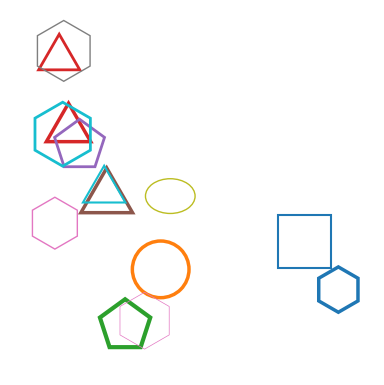[{"shape": "square", "thickness": 1.5, "radius": 0.35, "center": [0.792, 0.373]}, {"shape": "hexagon", "thickness": 2.5, "radius": 0.29, "center": [0.879, 0.248]}, {"shape": "circle", "thickness": 2.5, "radius": 0.37, "center": [0.417, 0.3]}, {"shape": "pentagon", "thickness": 3, "radius": 0.34, "center": [0.325, 0.154]}, {"shape": "triangle", "thickness": 2.5, "radius": 0.33, "center": [0.178, 0.665]}, {"shape": "triangle", "thickness": 2, "radius": 0.31, "center": [0.154, 0.849]}, {"shape": "pentagon", "thickness": 2, "radius": 0.34, "center": [0.207, 0.622]}, {"shape": "triangle", "thickness": 2.5, "radius": 0.39, "center": [0.277, 0.486]}, {"shape": "hexagon", "thickness": 1, "radius": 0.34, "center": [0.143, 0.42]}, {"shape": "hexagon", "thickness": 0.5, "radius": 0.37, "center": [0.376, 0.167]}, {"shape": "hexagon", "thickness": 1, "radius": 0.39, "center": [0.166, 0.868]}, {"shape": "oval", "thickness": 1, "radius": 0.32, "center": [0.442, 0.491]}, {"shape": "hexagon", "thickness": 2, "radius": 0.42, "center": [0.163, 0.651]}, {"shape": "triangle", "thickness": 1.5, "radius": 0.32, "center": [0.271, 0.506]}]